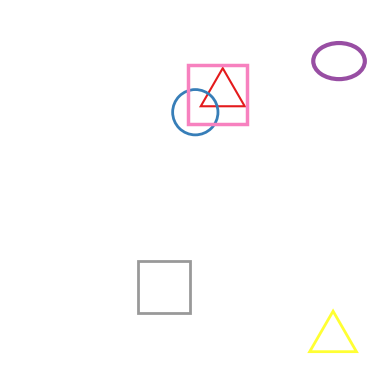[{"shape": "triangle", "thickness": 1.5, "radius": 0.33, "center": [0.579, 0.757]}, {"shape": "circle", "thickness": 2, "radius": 0.29, "center": [0.507, 0.709]}, {"shape": "oval", "thickness": 3, "radius": 0.33, "center": [0.881, 0.841]}, {"shape": "triangle", "thickness": 2, "radius": 0.35, "center": [0.865, 0.122]}, {"shape": "square", "thickness": 2.5, "radius": 0.39, "center": [0.565, 0.755]}, {"shape": "square", "thickness": 2, "radius": 0.34, "center": [0.427, 0.255]}]